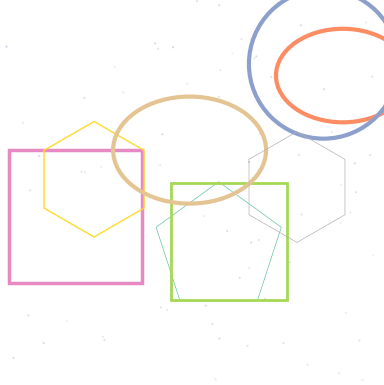[{"shape": "pentagon", "thickness": 0.5, "radius": 0.85, "center": [0.568, 0.357]}, {"shape": "oval", "thickness": 3, "radius": 0.87, "center": [0.89, 0.804]}, {"shape": "circle", "thickness": 3, "radius": 0.97, "center": [0.841, 0.834]}, {"shape": "square", "thickness": 2.5, "radius": 0.86, "center": [0.196, 0.438]}, {"shape": "square", "thickness": 2, "radius": 0.76, "center": [0.595, 0.373]}, {"shape": "hexagon", "thickness": 1, "radius": 0.75, "center": [0.244, 0.534]}, {"shape": "oval", "thickness": 3, "radius": 0.99, "center": [0.492, 0.61]}, {"shape": "hexagon", "thickness": 0.5, "radius": 0.72, "center": [0.771, 0.514]}]